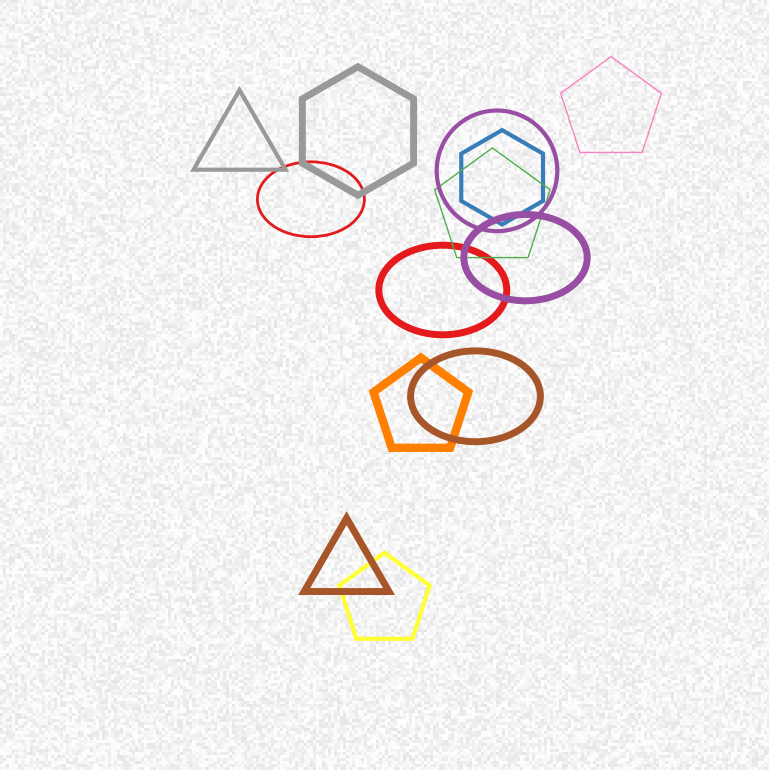[{"shape": "oval", "thickness": 2.5, "radius": 0.42, "center": [0.575, 0.623]}, {"shape": "oval", "thickness": 1, "radius": 0.35, "center": [0.404, 0.741]}, {"shape": "hexagon", "thickness": 1.5, "radius": 0.31, "center": [0.652, 0.77]}, {"shape": "pentagon", "thickness": 0.5, "radius": 0.39, "center": [0.639, 0.729]}, {"shape": "oval", "thickness": 2.5, "radius": 0.4, "center": [0.683, 0.665]}, {"shape": "circle", "thickness": 1.5, "radius": 0.39, "center": [0.645, 0.778]}, {"shape": "pentagon", "thickness": 3, "radius": 0.32, "center": [0.547, 0.471]}, {"shape": "pentagon", "thickness": 1.5, "radius": 0.31, "center": [0.499, 0.22]}, {"shape": "oval", "thickness": 2.5, "radius": 0.42, "center": [0.618, 0.485]}, {"shape": "triangle", "thickness": 2.5, "radius": 0.32, "center": [0.45, 0.264]}, {"shape": "pentagon", "thickness": 0.5, "radius": 0.34, "center": [0.794, 0.858]}, {"shape": "triangle", "thickness": 1.5, "radius": 0.34, "center": [0.311, 0.814]}, {"shape": "hexagon", "thickness": 2.5, "radius": 0.42, "center": [0.465, 0.83]}]